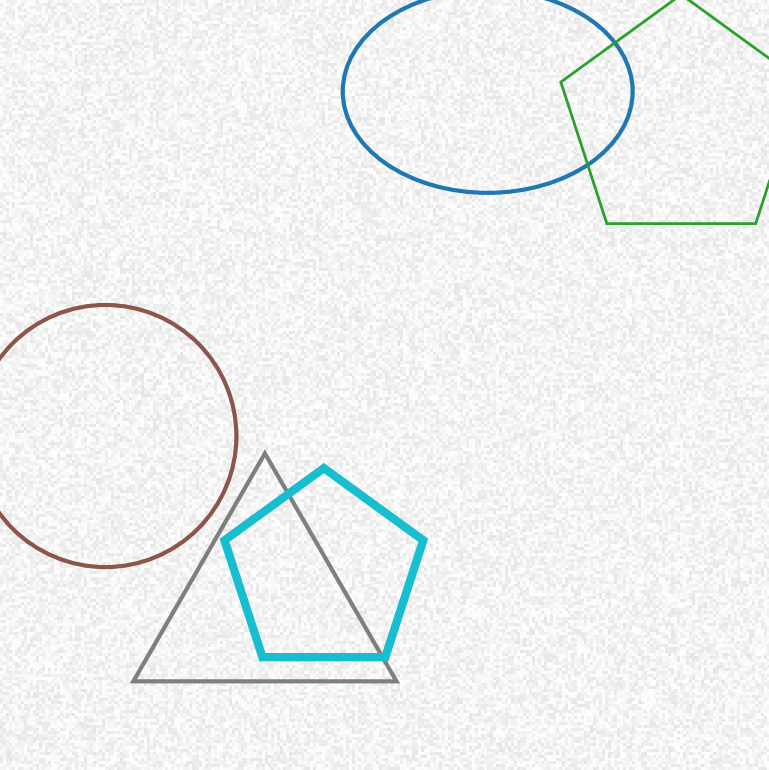[{"shape": "oval", "thickness": 1.5, "radius": 0.94, "center": [0.633, 0.881]}, {"shape": "pentagon", "thickness": 1, "radius": 0.82, "center": [0.885, 0.843]}, {"shape": "circle", "thickness": 1.5, "radius": 0.85, "center": [0.137, 0.434]}, {"shape": "triangle", "thickness": 1.5, "radius": 0.99, "center": [0.344, 0.214]}, {"shape": "pentagon", "thickness": 3, "radius": 0.68, "center": [0.421, 0.256]}]